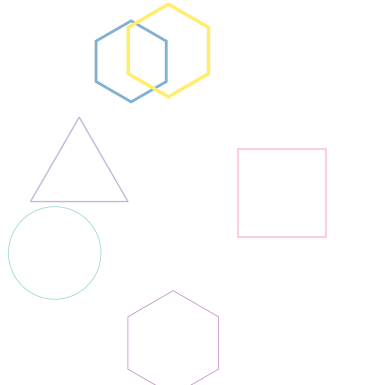[{"shape": "circle", "thickness": 0.5, "radius": 0.6, "center": [0.142, 0.343]}, {"shape": "triangle", "thickness": 1, "radius": 0.73, "center": [0.206, 0.549]}, {"shape": "hexagon", "thickness": 2, "radius": 0.53, "center": [0.341, 0.841]}, {"shape": "square", "thickness": 1.5, "radius": 0.57, "center": [0.732, 0.499]}, {"shape": "hexagon", "thickness": 0.5, "radius": 0.68, "center": [0.45, 0.109]}, {"shape": "hexagon", "thickness": 2.5, "radius": 0.6, "center": [0.437, 0.869]}]